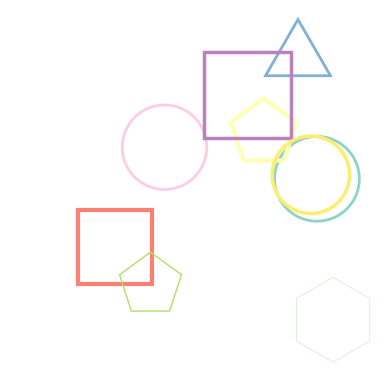[{"shape": "circle", "thickness": 2, "radius": 0.55, "center": [0.823, 0.536]}, {"shape": "pentagon", "thickness": 3, "radius": 0.45, "center": [0.685, 0.655]}, {"shape": "square", "thickness": 3, "radius": 0.48, "center": [0.299, 0.359]}, {"shape": "triangle", "thickness": 2, "radius": 0.49, "center": [0.774, 0.852]}, {"shape": "pentagon", "thickness": 1, "radius": 0.42, "center": [0.391, 0.26]}, {"shape": "circle", "thickness": 2, "radius": 0.55, "center": [0.427, 0.618]}, {"shape": "square", "thickness": 2.5, "radius": 0.56, "center": [0.643, 0.753]}, {"shape": "hexagon", "thickness": 0.5, "radius": 0.55, "center": [0.865, 0.17]}, {"shape": "circle", "thickness": 2.5, "radius": 0.5, "center": [0.807, 0.546]}]